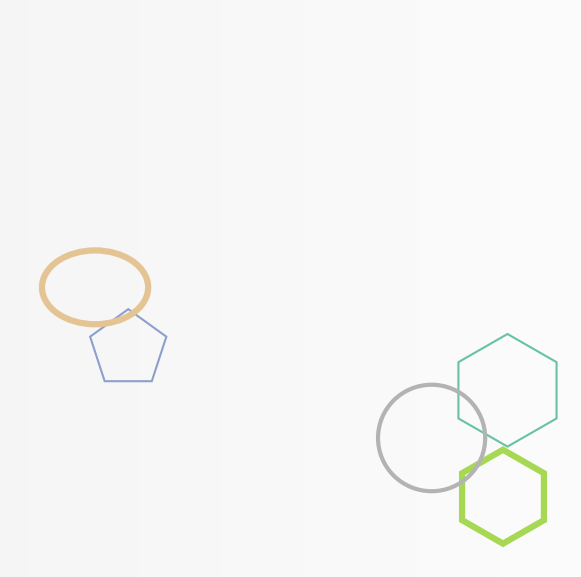[{"shape": "hexagon", "thickness": 1, "radius": 0.49, "center": [0.873, 0.323]}, {"shape": "pentagon", "thickness": 1, "radius": 0.34, "center": [0.221, 0.395]}, {"shape": "hexagon", "thickness": 3, "radius": 0.41, "center": [0.865, 0.139]}, {"shape": "oval", "thickness": 3, "radius": 0.46, "center": [0.164, 0.502]}, {"shape": "circle", "thickness": 2, "radius": 0.46, "center": [0.743, 0.241]}]